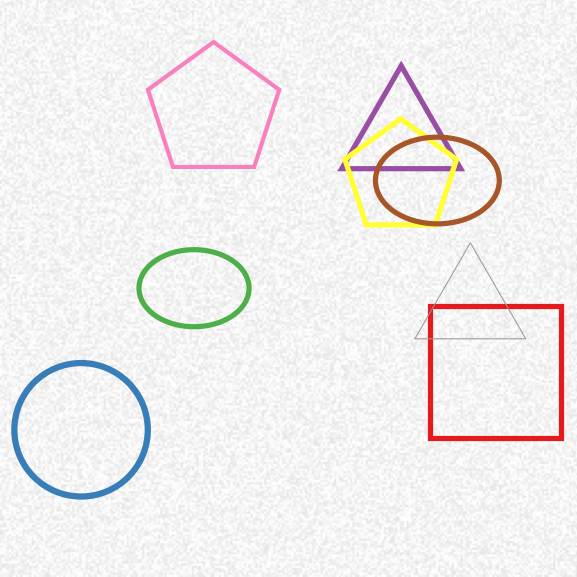[{"shape": "square", "thickness": 2.5, "radius": 0.57, "center": [0.858, 0.355]}, {"shape": "circle", "thickness": 3, "radius": 0.58, "center": [0.14, 0.255]}, {"shape": "oval", "thickness": 2.5, "radius": 0.48, "center": [0.336, 0.5]}, {"shape": "triangle", "thickness": 2.5, "radius": 0.59, "center": [0.695, 0.766]}, {"shape": "pentagon", "thickness": 2.5, "radius": 0.51, "center": [0.694, 0.692]}, {"shape": "oval", "thickness": 2.5, "radius": 0.54, "center": [0.757, 0.687]}, {"shape": "pentagon", "thickness": 2, "radius": 0.6, "center": [0.37, 0.807]}, {"shape": "triangle", "thickness": 0.5, "radius": 0.55, "center": [0.814, 0.468]}]